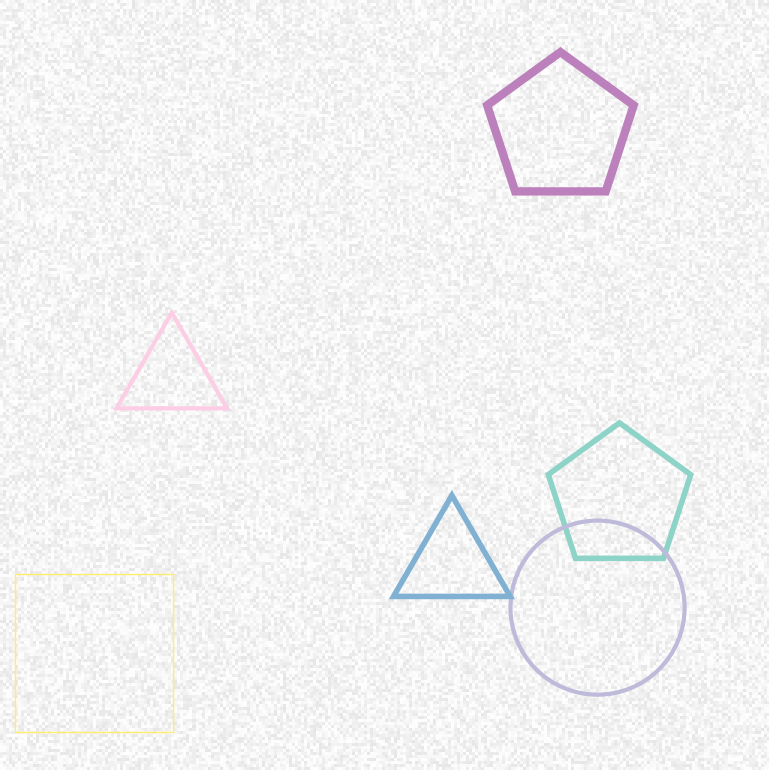[{"shape": "pentagon", "thickness": 2, "radius": 0.49, "center": [0.805, 0.354]}, {"shape": "circle", "thickness": 1.5, "radius": 0.57, "center": [0.776, 0.211]}, {"shape": "triangle", "thickness": 2, "radius": 0.44, "center": [0.587, 0.269]}, {"shape": "triangle", "thickness": 1.5, "radius": 0.41, "center": [0.223, 0.511]}, {"shape": "pentagon", "thickness": 3, "radius": 0.5, "center": [0.728, 0.832]}, {"shape": "square", "thickness": 0.5, "radius": 0.51, "center": [0.122, 0.152]}]